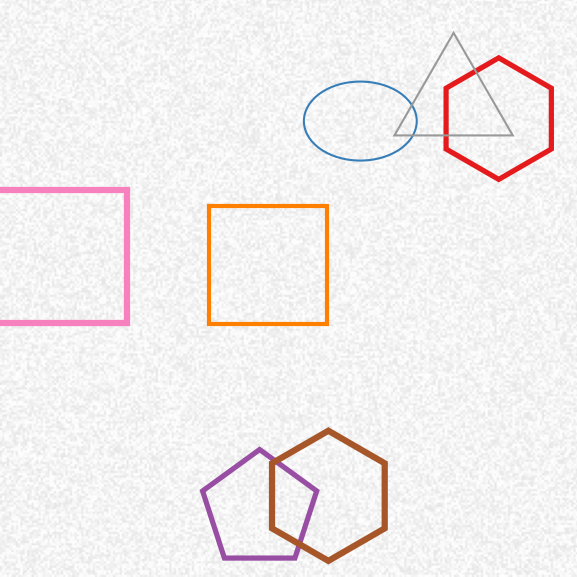[{"shape": "hexagon", "thickness": 2.5, "radius": 0.53, "center": [0.864, 0.794]}, {"shape": "oval", "thickness": 1, "radius": 0.49, "center": [0.624, 0.789]}, {"shape": "pentagon", "thickness": 2.5, "radius": 0.52, "center": [0.45, 0.117]}, {"shape": "square", "thickness": 2, "radius": 0.51, "center": [0.464, 0.54]}, {"shape": "hexagon", "thickness": 3, "radius": 0.56, "center": [0.569, 0.141]}, {"shape": "square", "thickness": 3, "radius": 0.57, "center": [0.106, 0.555]}, {"shape": "triangle", "thickness": 1, "radius": 0.59, "center": [0.785, 0.824]}]